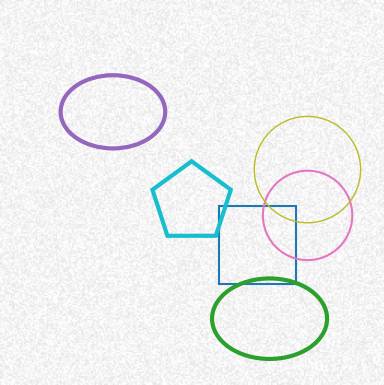[{"shape": "square", "thickness": 1.5, "radius": 0.5, "center": [0.668, 0.364]}, {"shape": "oval", "thickness": 3, "radius": 0.75, "center": [0.7, 0.172]}, {"shape": "oval", "thickness": 3, "radius": 0.68, "center": [0.293, 0.71]}, {"shape": "circle", "thickness": 1.5, "radius": 0.58, "center": [0.799, 0.44]}, {"shape": "circle", "thickness": 1, "radius": 0.69, "center": [0.799, 0.56]}, {"shape": "pentagon", "thickness": 3, "radius": 0.53, "center": [0.498, 0.474]}]